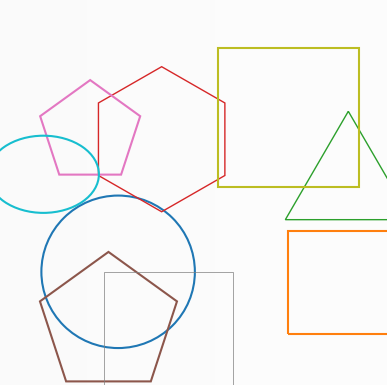[{"shape": "circle", "thickness": 1.5, "radius": 0.99, "center": [0.305, 0.294]}, {"shape": "square", "thickness": 1.5, "radius": 0.67, "center": [0.877, 0.265]}, {"shape": "triangle", "thickness": 1, "radius": 0.94, "center": [0.899, 0.523]}, {"shape": "hexagon", "thickness": 1, "radius": 0.94, "center": [0.417, 0.638]}, {"shape": "pentagon", "thickness": 1.5, "radius": 0.93, "center": [0.28, 0.16]}, {"shape": "pentagon", "thickness": 1.5, "radius": 0.68, "center": [0.233, 0.656]}, {"shape": "square", "thickness": 0.5, "radius": 0.84, "center": [0.435, 0.126]}, {"shape": "square", "thickness": 1.5, "radius": 0.91, "center": [0.744, 0.695]}, {"shape": "oval", "thickness": 1.5, "radius": 0.72, "center": [0.112, 0.547]}]